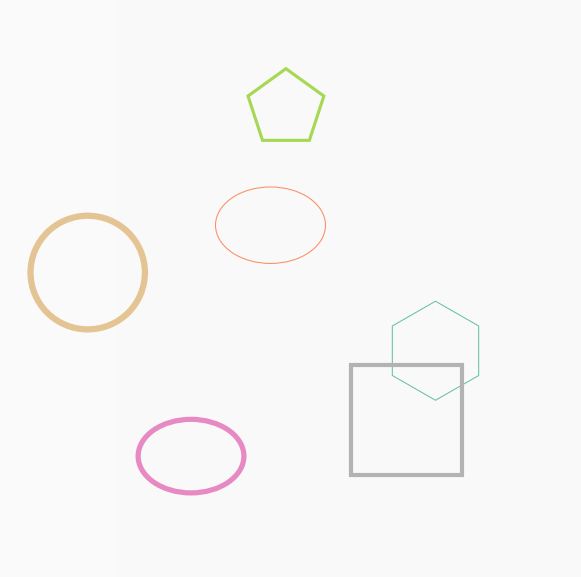[{"shape": "hexagon", "thickness": 0.5, "radius": 0.43, "center": [0.749, 0.392]}, {"shape": "oval", "thickness": 0.5, "radius": 0.47, "center": [0.465, 0.609]}, {"shape": "oval", "thickness": 2.5, "radius": 0.46, "center": [0.329, 0.209]}, {"shape": "pentagon", "thickness": 1.5, "radius": 0.34, "center": [0.492, 0.812]}, {"shape": "circle", "thickness": 3, "radius": 0.49, "center": [0.151, 0.527]}, {"shape": "square", "thickness": 2, "radius": 0.48, "center": [0.699, 0.272]}]